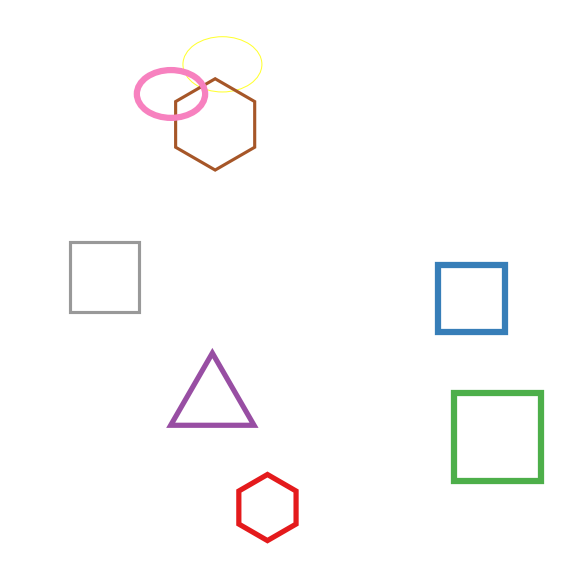[{"shape": "hexagon", "thickness": 2.5, "radius": 0.29, "center": [0.463, 0.12]}, {"shape": "square", "thickness": 3, "radius": 0.29, "center": [0.817, 0.482]}, {"shape": "square", "thickness": 3, "radius": 0.38, "center": [0.861, 0.242]}, {"shape": "triangle", "thickness": 2.5, "radius": 0.42, "center": [0.368, 0.304]}, {"shape": "oval", "thickness": 0.5, "radius": 0.34, "center": [0.385, 0.888]}, {"shape": "hexagon", "thickness": 1.5, "radius": 0.4, "center": [0.373, 0.784]}, {"shape": "oval", "thickness": 3, "radius": 0.3, "center": [0.296, 0.836]}, {"shape": "square", "thickness": 1.5, "radius": 0.3, "center": [0.181, 0.52]}]